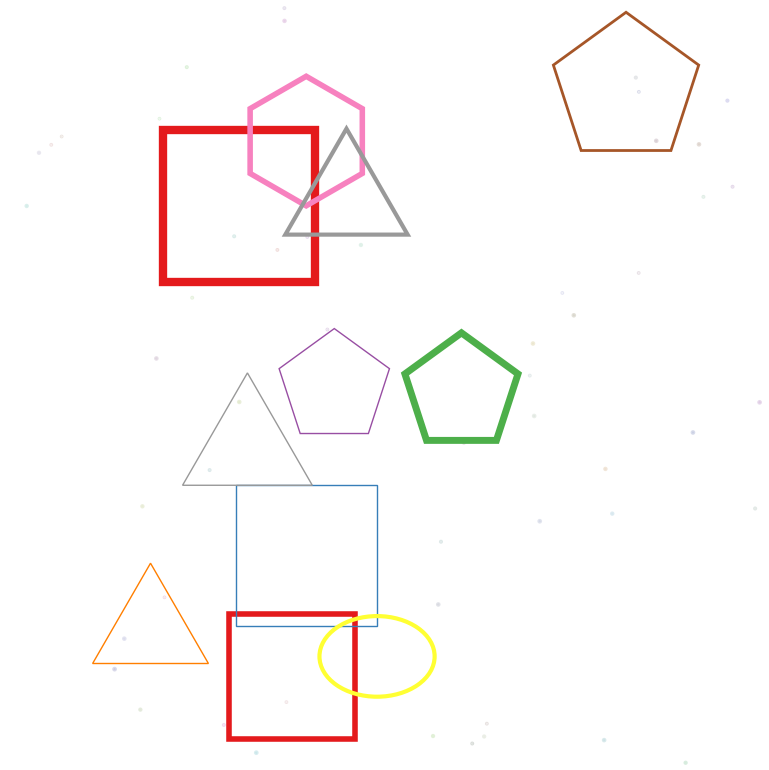[{"shape": "square", "thickness": 2, "radius": 0.41, "center": [0.379, 0.121]}, {"shape": "square", "thickness": 3, "radius": 0.49, "center": [0.31, 0.733]}, {"shape": "square", "thickness": 0.5, "radius": 0.46, "center": [0.399, 0.279]}, {"shape": "pentagon", "thickness": 2.5, "radius": 0.39, "center": [0.599, 0.491]}, {"shape": "pentagon", "thickness": 0.5, "radius": 0.38, "center": [0.434, 0.498]}, {"shape": "triangle", "thickness": 0.5, "radius": 0.43, "center": [0.195, 0.182]}, {"shape": "oval", "thickness": 1.5, "radius": 0.37, "center": [0.49, 0.148]}, {"shape": "pentagon", "thickness": 1, "radius": 0.5, "center": [0.813, 0.885]}, {"shape": "hexagon", "thickness": 2, "radius": 0.42, "center": [0.398, 0.817]}, {"shape": "triangle", "thickness": 1.5, "radius": 0.46, "center": [0.45, 0.741]}, {"shape": "triangle", "thickness": 0.5, "radius": 0.49, "center": [0.321, 0.418]}]